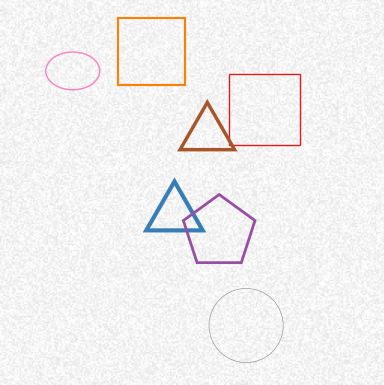[{"shape": "square", "thickness": 1, "radius": 0.46, "center": [0.688, 0.716]}, {"shape": "triangle", "thickness": 3, "radius": 0.42, "center": [0.453, 0.444]}, {"shape": "pentagon", "thickness": 2, "radius": 0.49, "center": [0.569, 0.397]}, {"shape": "square", "thickness": 1.5, "radius": 0.43, "center": [0.394, 0.866]}, {"shape": "triangle", "thickness": 2.5, "radius": 0.41, "center": [0.539, 0.652]}, {"shape": "oval", "thickness": 1, "radius": 0.35, "center": [0.189, 0.816]}, {"shape": "circle", "thickness": 0.5, "radius": 0.48, "center": [0.639, 0.154]}]